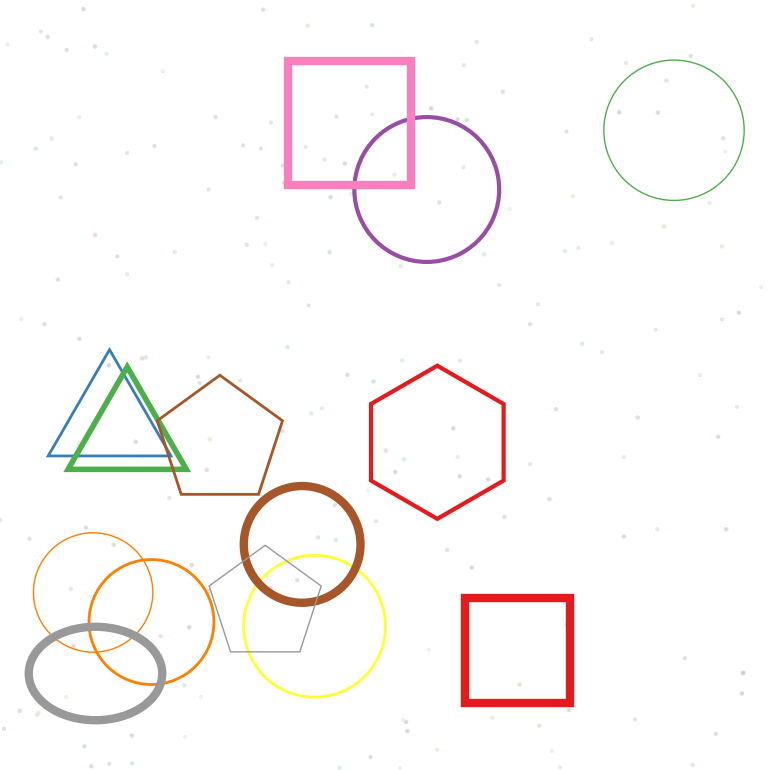[{"shape": "hexagon", "thickness": 1.5, "radius": 0.5, "center": [0.568, 0.426]}, {"shape": "square", "thickness": 3, "radius": 0.34, "center": [0.673, 0.155]}, {"shape": "triangle", "thickness": 1, "radius": 0.46, "center": [0.142, 0.454]}, {"shape": "circle", "thickness": 0.5, "radius": 0.46, "center": [0.875, 0.831]}, {"shape": "triangle", "thickness": 2, "radius": 0.44, "center": [0.165, 0.435]}, {"shape": "circle", "thickness": 1.5, "radius": 0.47, "center": [0.554, 0.754]}, {"shape": "circle", "thickness": 1, "radius": 0.41, "center": [0.197, 0.192]}, {"shape": "circle", "thickness": 0.5, "radius": 0.39, "center": [0.121, 0.231]}, {"shape": "circle", "thickness": 1, "radius": 0.46, "center": [0.408, 0.187]}, {"shape": "pentagon", "thickness": 1, "radius": 0.43, "center": [0.286, 0.427]}, {"shape": "circle", "thickness": 3, "radius": 0.38, "center": [0.392, 0.293]}, {"shape": "square", "thickness": 3, "radius": 0.4, "center": [0.454, 0.84]}, {"shape": "pentagon", "thickness": 0.5, "radius": 0.38, "center": [0.344, 0.215]}, {"shape": "oval", "thickness": 3, "radius": 0.43, "center": [0.124, 0.125]}]